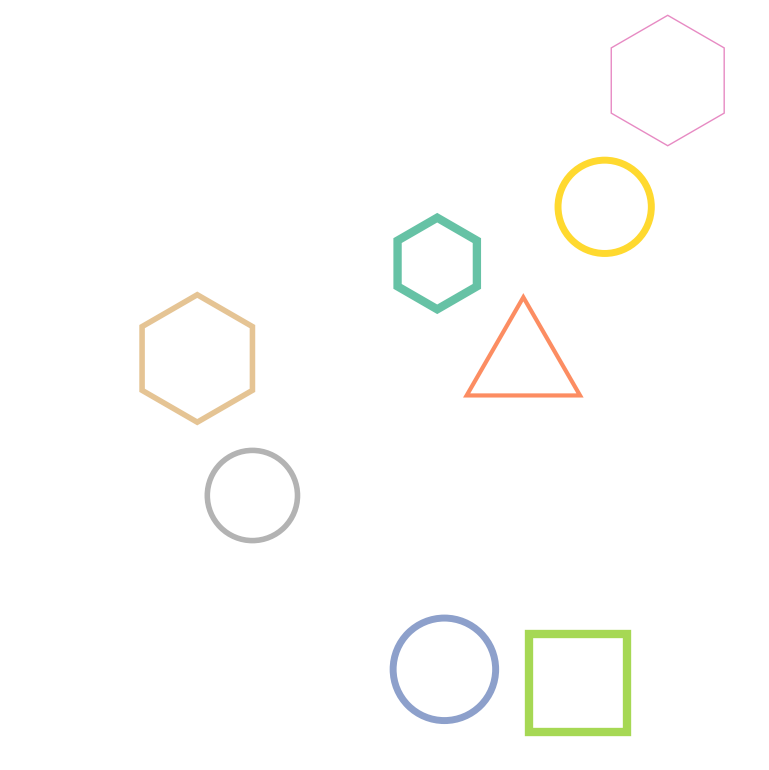[{"shape": "hexagon", "thickness": 3, "radius": 0.3, "center": [0.568, 0.658]}, {"shape": "triangle", "thickness": 1.5, "radius": 0.43, "center": [0.68, 0.529]}, {"shape": "circle", "thickness": 2.5, "radius": 0.33, "center": [0.577, 0.131]}, {"shape": "hexagon", "thickness": 0.5, "radius": 0.42, "center": [0.867, 0.895]}, {"shape": "square", "thickness": 3, "radius": 0.32, "center": [0.751, 0.114]}, {"shape": "circle", "thickness": 2.5, "radius": 0.3, "center": [0.785, 0.731]}, {"shape": "hexagon", "thickness": 2, "radius": 0.41, "center": [0.256, 0.534]}, {"shape": "circle", "thickness": 2, "radius": 0.29, "center": [0.328, 0.356]}]